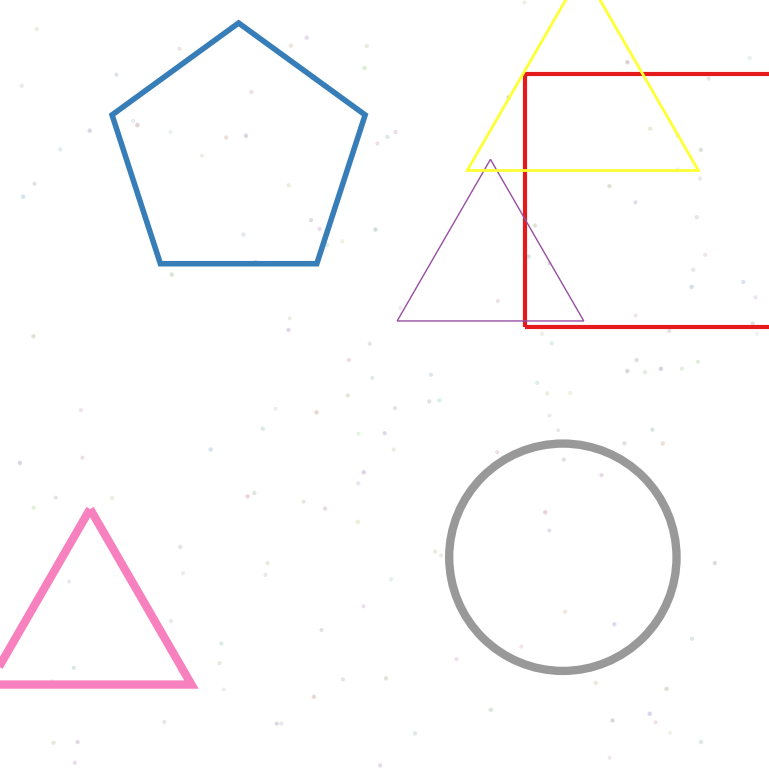[{"shape": "square", "thickness": 1.5, "radius": 0.82, "center": [0.846, 0.74]}, {"shape": "pentagon", "thickness": 2, "radius": 0.86, "center": [0.31, 0.797]}, {"shape": "triangle", "thickness": 0.5, "radius": 0.7, "center": [0.637, 0.653]}, {"shape": "triangle", "thickness": 1, "radius": 0.87, "center": [0.757, 0.865]}, {"shape": "triangle", "thickness": 3, "radius": 0.76, "center": [0.117, 0.187]}, {"shape": "circle", "thickness": 3, "radius": 0.74, "center": [0.731, 0.276]}]